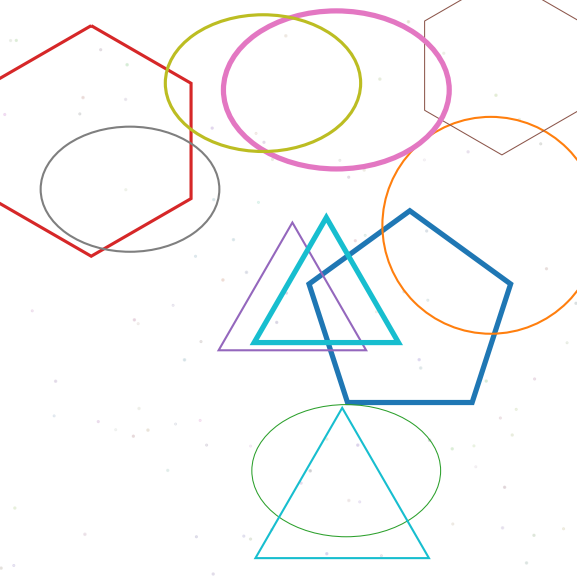[{"shape": "pentagon", "thickness": 2.5, "radius": 0.92, "center": [0.71, 0.451]}, {"shape": "circle", "thickness": 1, "radius": 0.94, "center": [0.85, 0.609]}, {"shape": "oval", "thickness": 0.5, "radius": 0.82, "center": [0.6, 0.184]}, {"shape": "hexagon", "thickness": 1.5, "radius": 1.0, "center": [0.158, 0.755]}, {"shape": "triangle", "thickness": 1, "radius": 0.74, "center": [0.506, 0.466]}, {"shape": "hexagon", "thickness": 0.5, "radius": 0.77, "center": [0.869, 0.885]}, {"shape": "oval", "thickness": 2.5, "radius": 0.98, "center": [0.582, 0.843]}, {"shape": "oval", "thickness": 1, "radius": 0.77, "center": [0.225, 0.671]}, {"shape": "oval", "thickness": 1.5, "radius": 0.85, "center": [0.455, 0.855]}, {"shape": "triangle", "thickness": 2.5, "radius": 0.72, "center": [0.565, 0.478]}, {"shape": "triangle", "thickness": 1, "radius": 0.87, "center": [0.593, 0.119]}]